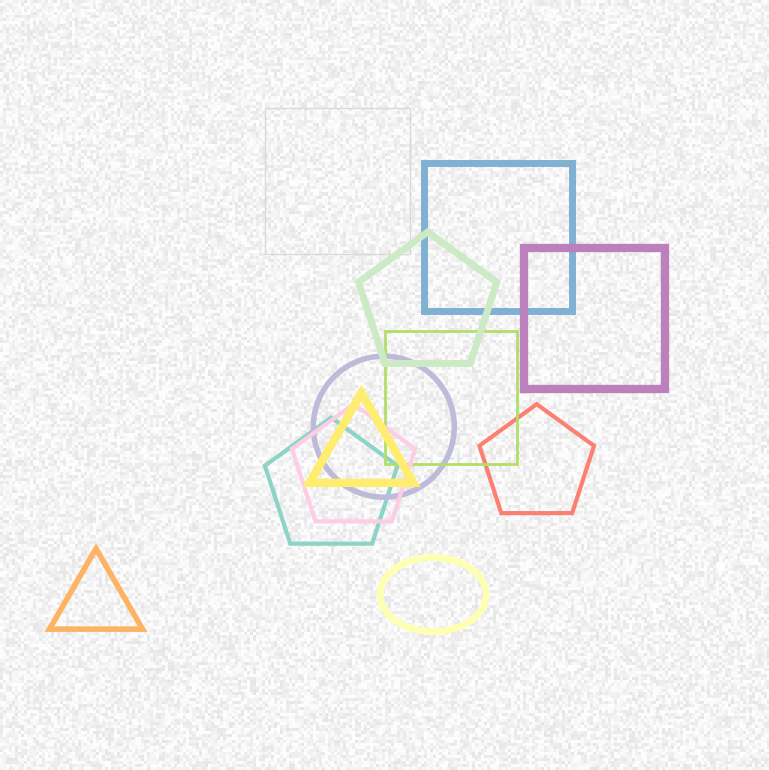[{"shape": "pentagon", "thickness": 1.5, "radius": 0.45, "center": [0.43, 0.367]}, {"shape": "oval", "thickness": 2.5, "radius": 0.34, "center": [0.562, 0.228]}, {"shape": "circle", "thickness": 2, "radius": 0.46, "center": [0.498, 0.446]}, {"shape": "pentagon", "thickness": 1.5, "radius": 0.39, "center": [0.697, 0.397]}, {"shape": "square", "thickness": 2.5, "radius": 0.48, "center": [0.647, 0.693]}, {"shape": "triangle", "thickness": 2, "radius": 0.35, "center": [0.125, 0.218]}, {"shape": "square", "thickness": 1, "radius": 0.43, "center": [0.585, 0.483]}, {"shape": "pentagon", "thickness": 1.5, "radius": 0.42, "center": [0.459, 0.391]}, {"shape": "square", "thickness": 0.5, "radius": 0.47, "center": [0.438, 0.765]}, {"shape": "square", "thickness": 3, "radius": 0.46, "center": [0.772, 0.586]}, {"shape": "pentagon", "thickness": 2.5, "radius": 0.47, "center": [0.555, 0.604]}, {"shape": "triangle", "thickness": 3, "radius": 0.39, "center": [0.469, 0.412]}]